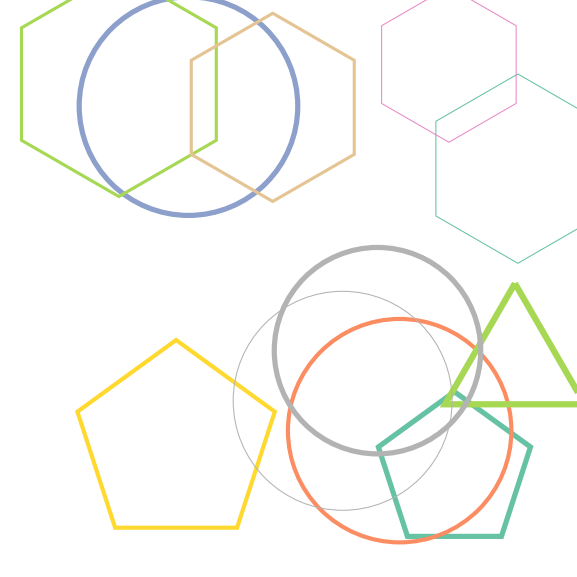[{"shape": "hexagon", "thickness": 0.5, "radius": 0.82, "center": [0.897, 0.707]}, {"shape": "pentagon", "thickness": 2.5, "radius": 0.69, "center": [0.787, 0.182]}, {"shape": "circle", "thickness": 2, "radius": 0.97, "center": [0.692, 0.253]}, {"shape": "circle", "thickness": 2.5, "radius": 0.95, "center": [0.326, 0.815]}, {"shape": "hexagon", "thickness": 0.5, "radius": 0.67, "center": [0.777, 0.887]}, {"shape": "triangle", "thickness": 3, "radius": 0.7, "center": [0.892, 0.369]}, {"shape": "hexagon", "thickness": 1.5, "radius": 0.97, "center": [0.206, 0.854]}, {"shape": "pentagon", "thickness": 2, "radius": 0.9, "center": [0.305, 0.231]}, {"shape": "hexagon", "thickness": 1.5, "radius": 0.81, "center": [0.472, 0.813]}, {"shape": "circle", "thickness": 0.5, "radius": 0.95, "center": [0.593, 0.305]}, {"shape": "circle", "thickness": 2.5, "radius": 0.89, "center": [0.654, 0.392]}]